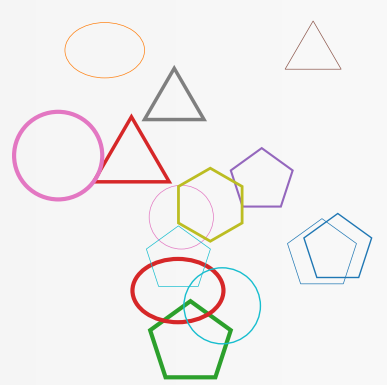[{"shape": "pentagon", "thickness": 1, "radius": 0.46, "center": [0.872, 0.354]}, {"shape": "pentagon", "thickness": 0.5, "radius": 0.47, "center": [0.831, 0.339]}, {"shape": "oval", "thickness": 0.5, "radius": 0.51, "center": [0.27, 0.87]}, {"shape": "pentagon", "thickness": 3, "radius": 0.55, "center": [0.491, 0.108]}, {"shape": "oval", "thickness": 3, "radius": 0.59, "center": [0.459, 0.245]}, {"shape": "triangle", "thickness": 2.5, "radius": 0.56, "center": [0.339, 0.584]}, {"shape": "pentagon", "thickness": 1.5, "radius": 0.42, "center": [0.675, 0.531]}, {"shape": "triangle", "thickness": 0.5, "radius": 0.42, "center": [0.808, 0.862]}, {"shape": "circle", "thickness": 3, "radius": 0.57, "center": [0.15, 0.596]}, {"shape": "circle", "thickness": 0.5, "radius": 0.41, "center": [0.468, 0.436]}, {"shape": "triangle", "thickness": 2.5, "radius": 0.44, "center": [0.45, 0.734]}, {"shape": "hexagon", "thickness": 2, "radius": 0.47, "center": [0.543, 0.468]}, {"shape": "pentagon", "thickness": 0.5, "radius": 0.43, "center": [0.46, 0.326]}, {"shape": "circle", "thickness": 1, "radius": 0.49, "center": [0.573, 0.206]}]